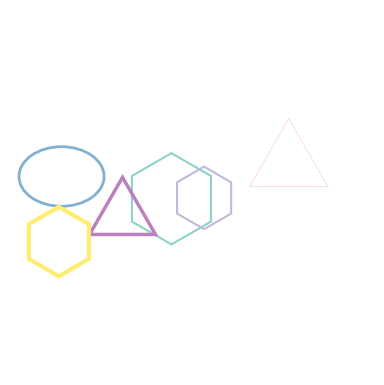[{"shape": "hexagon", "thickness": 1.5, "radius": 0.59, "center": [0.445, 0.484]}, {"shape": "hexagon", "thickness": 1.5, "radius": 0.41, "center": [0.53, 0.486]}, {"shape": "oval", "thickness": 2, "radius": 0.55, "center": [0.16, 0.542]}, {"shape": "triangle", "thickness": 0.5, "radius": 0.59, "center": [0.75, 0.574]}, {"shape": "triangle", "thickness": 2.5, "radius": 0.49, "center": [0.318, 0.44]}, {"shape": "hexagon", "thickness": 3, "radius": 0.45, "center": [0.153, 0.373]}]